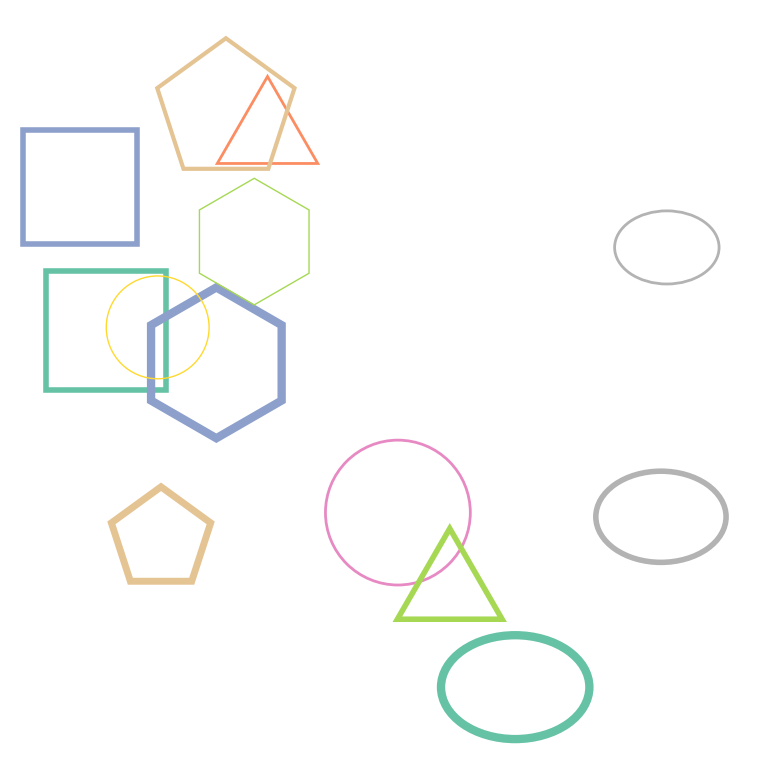[{"shape": "square", "thickness": 2, "radius": 0.39, "center": [0.137, 0.571]}, {"shape": "oval", "thickness": 3, "radius": 0.48, "center": [0.669, 0.108]}, {"shape": "triangle", "thickness": 1, "radius": 0.38, "center": [0.347, 0.825]}, {"shape": "hexagon", "thickness": 3, "radius": 0.49, "center": [0.281, 0.529]}, {"shape": "square", "thickness": 2, "radius": 0.37, "center": [0.104, 0.758]}, {"shape": "circle", "thickness": 1, "radius": 0.47, "center": [0.517, 0.334]}, {"shape": "triangle", "thickness": 2, "radius": 0.39, "center": [0.584, 0.235]}, {"shape": "hexagon", "thickness": 0.5, "radius": 0.41, "center": [0.33, 0.686]}, {"shape": "circle", "thickness": 0.5, "radius": 0.33, "center": [0.205, 0.575]}, {"shape": "pentagon", "thickness": 1.5, "radius": 0.47, "center": [0.293, 0.857]}, {"shape": "pentagon", "thickness": 2.5, "radius": 0.34, "center": [0.209, 0.3]}, {"shape": "oval", "thickness": 2, "radius": 0.42, "center": [0.858, 0.329]}, {"shape": "oval", "thickness": 1, "radius": 0.34, "center": [0.866, 0.679]}]